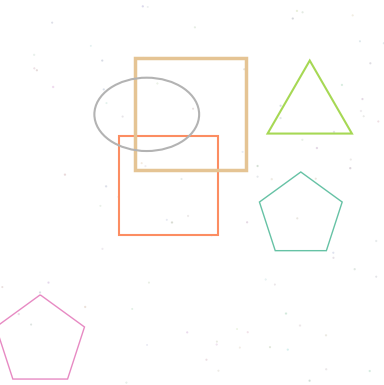[{"shape": "pentagon", "thickness": 1, "radius": 0.56, "center": [0.781, 0.44]}, {"shape": "square", "thickness": 1.5, "radius": 0.64, "center": [0.437, 0.518]}, {"shape": "pentagon", "thickness": 1, "radius": 0.6, "center": [0.104, 0.113]}, {"shape": "triangle", "thickness": 1.5, "radius": 0.63, "center": [0.805, 0.716]}, {"shape": "square", "thickness": 2.5, "radius": 0.72, "center": [0.494, 0.704]}, {"shape": "oval", "thickness": 1.5, "radius": 0.68, "center": [0.381, 0.703]}]